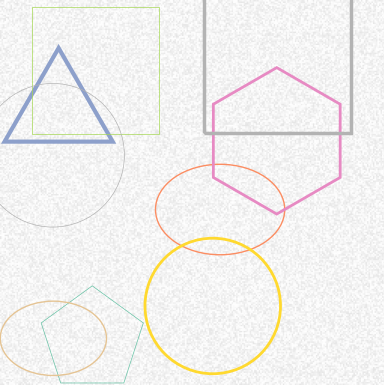[{"shape": "pentagon", "thickness": 0.5, "radius": 0.7, "center": [0.24, 0.118]}, {"shape": "oval", "thickness": 1, "radius": 0.84, "center": [0.572, 0.456]}, {"shape": "triangle", "thickness": 3, "radius": 0.81, "center": [0.152, 0.713]}, {"shape": "hexagon", "thickness": 2, "radius": 0.95, "center": [0.719, 0.634]}, {"shape": "square", "thickness": 0.5, "radius": 0.82, "center": [0.248, 0.816]}, {"shape": "circle", "thickness": 2, "radius": 0.88, "center": [0.553, 0.205]}, {"shape": "oval", "thickness": 1, "radius": 0.69, "center": [0.139, 0.121]}, {"shape": "square", "thickness": 2.5, "radius": 0.96, "center": [0.721, 0.846]}, {"shape": "circle", "thickness": 0.5, "radius": 0.93, "center": [0.137, 0.597]}]